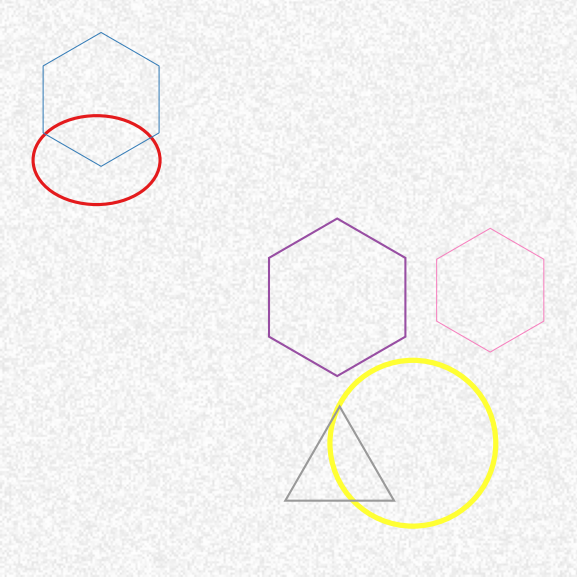[{"shape": "oval", "thickness": 1.5, "radius": 0.55, "center": [0.167, 0.722]}, {"shape": "hexagon", "thickness": 0.5, "radius": 0.58, "center": [0.175, 0.827]}, {"shape": "hexagon", "thickness": 1, "radius": 0.68, "center": [0.584, 0.484]}, {"shape": "circle", "thickness": 2.5, "radius": 0.72, "center": [0.715, 0.232]}, {"shape": "hexagon", "thickness": 0.5, "radius": 0.54, "center": [0.849, 0.497]}, {"shape": "triangle", "thickness": 1, "radius": 0.54, "center": [0.588, 0.187]}]